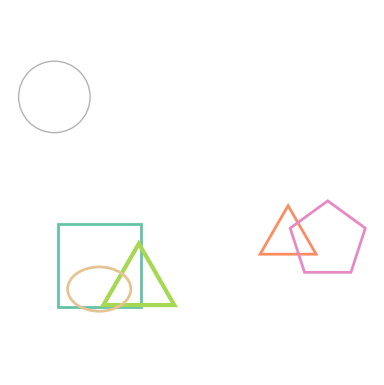[{"shape": "square", "thickness": 2, "radius": 0.54, "center": [0.26, 0.31]}, {"shape": "triangle", "thickness": 2, "radius": 0.42, "center": [0.748, 0.382]}, {"shape": "pentagon", "thickness": 2, "radius": 0.51, "center": [0.851, 0.376]}, {"shape": "triangle", "thickness": 3, "radius": 0.53, "center": [0.361, 0.261]}, {"shape": "oval", "thickness": 2, "radius": 0.41, "center": [0.258, 0.249]}, {"shape": "circle", "thickness": 1, "radius": 0.46, "center": [0.141, 0.748]}]